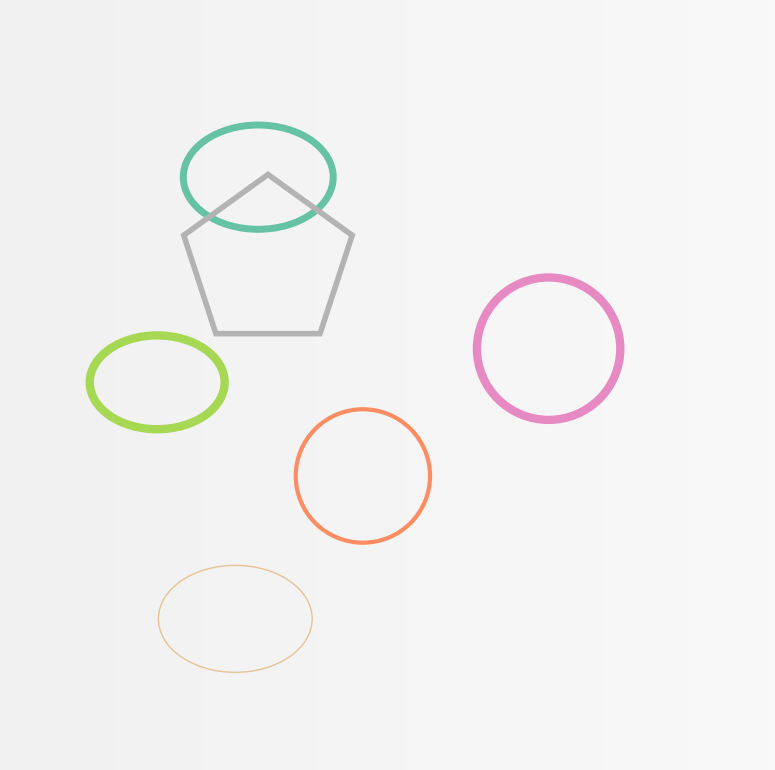[{"shape": "oval", "thickness": 2.5, "radius": 0.48, "center": [0.333, 0.77]}, {"shape": "circle", "thickness": 1.5, "radius": 0.43, "center": [0.468, 0.382]}, {"shape": "circle", "thickness": 3, "radius": 0.46, "center": [0.708, 0.547]}, {"shape": "oval", "thickness": 3, "radius": 0.44, "center": [0.203, 0.503]}, {"shape": "oval", "thickness": 0.5, "radius": 0.5, "center": [0.304, 0.196]}, {"shape": "pentagon", "thickness": 2, "radius": 0.57, "center": [0.346, 0.659]}]